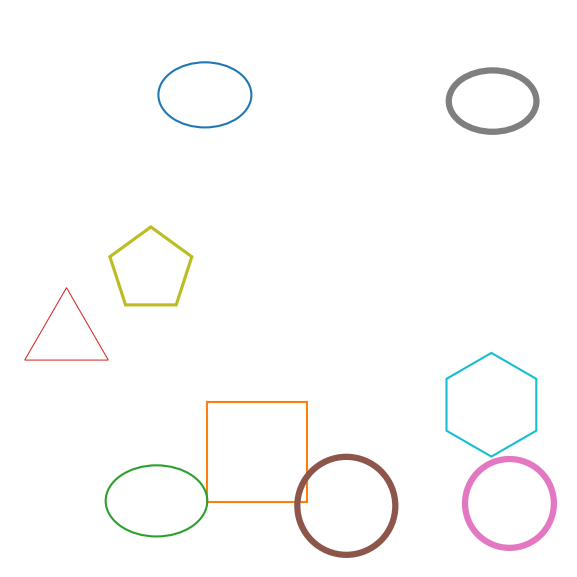[{"shape": "oval", "thickness": 1, "radius": 0.4, "center": [0.355, 0.835]}, {"shape": "square", "thickness": 1, "radius": 0.43, "center": [0.446, 0.216]}, {"shape": "oval", "thickness": 1, "radius": 0.44, "center": [0.271, 0.132]}, {"shape": "triangle", "thickness": 0.5, "radius": 0.42, "center": [0.115, 0.417]}, {"shape": "circle", "thickness": 3, "radius": 0.42, "center": [0.6, 0.123]}, {"shape": "circle", "thickness": 3, "radius": 0.38, "center": [0.882, 0.127]}, {"shape": "oval", "thickness": 3, "radius": 0.38, "center": [0.853, 0.824]}, {"shape": "pentagon", "thickness": 1.5, "radius": 0.37, "center": [0.261, 0.532]}, {"shape": "hexagon", "thickness": 1, "radius": 0.45, "center": [0.851, 0.298]}]